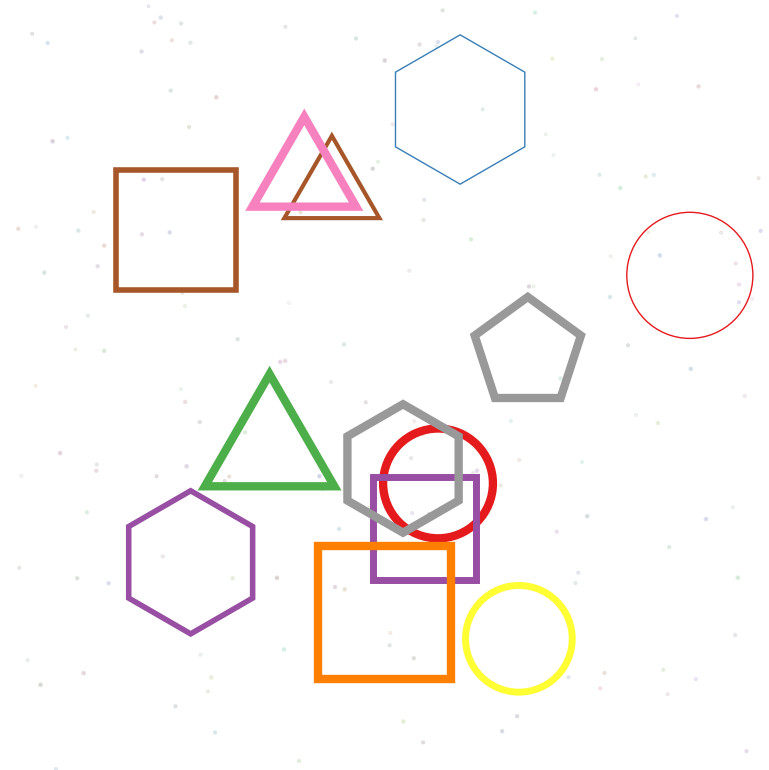[{"shape": "circle", "thickness": 3, "radius": 0.36, "center": [0.569, 0.372]}, {"shape": "circle", "thickness": 0.5, "radius": 0.41, "center": [0.896, 0.642]}, {"shape": "hexagon", "thickness": 0.5, "radius": 0.48, "center": [0.598, 0.858]}, {"shape": "triangle", "thickness": 3, "radius": 0.49, "center": [0.35, 0.417]}, {"shape": "square", "thickness": 2.5, "radius": 0.33, "center": [0.551, 0.314]}, {"shape": "hexagon", "thickness": 2, "radius": 0.46, "center": [0.248, 0.27]}, {"shape": "square", "thickness": 3, "radius": 0.43, "center": [0.499, 0.205]}, {"shape": "circle", "thickness": 2.5, "radius": 0.35, "center": [0.674, 0.17]}, {"shape": "triangle", "thickness": 1.5, "radius": 0.36, "center": [0.431, 0.752]}, {"shape": "square", "thickness": 2, "radius": 0.39, "center": [0.229, 0.701]}, {"shape": "triangle", "thickness": 3, "radius": 0.39, "center": [0.395, 0.77]}, {"shape": "hexagon", "thickness": 3, "radius": 0.42, "center": [0.523, 0.392]}, {"shape": "pentagon", "thickness": 3, "radius": 0.36, "center": [0.685, 0.542]}]